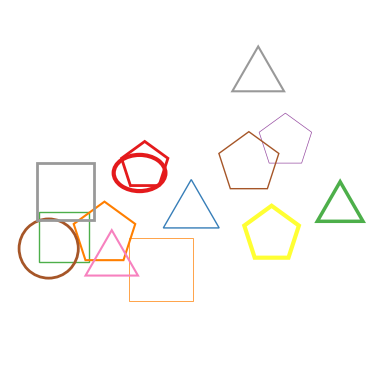[{"shape": "oval", "thickness": 3, "radius": 0.34, "center": [0.362, 0.551]}, {"shape": "pentagon", "thickness": 2, "radius": 0.32, "center": [0.376, 0.569]}, {"shape": "triangle", "thickness": 1, "radius": 0.42, "center": [0.497, 0.45]}, {"shape": "square", "thickness": 1, "radius": 0.33, "center": [0.166, 0.384]}, {"shape": "triangle", "thickness": 2.5, "radius": 0.34, "center": [0.883, 0.459]}, {"shape": "pentagon", "thickness": 0.5, "radius": 0.36, "center": [0.741, 0.634]}, {"shape": "pentagon", "thickness": 1.5, "radius": 0.42, "center": [0.271, 0.392]}, {"shape": "square", "thickness": 0.5, "radius": 0.41, "center": [0.418, 0.3]}, {"shape": "pentagon", "thickness": 3, "radius": 0.37, "center": [0.705, 0.391]}, {"shape": "pentagon", "thickness": 1, "radius": 0.41, "center": [0.646, 0.576]}, {"shape": "circle", "thickness": 2, "radius": 0.38, "center": [0.126, 0.354]}, {"shape": "triangle", "thickness": 1.5, "radius": 0.39, "center": [0.29, 0.324]}, {"shape": "square", "thickness": 2, "radius": 0.37, "center": [0.17, 0.503]}, {"shape": "triangle", "thickness": 1.5, "radius": 0.39, "center": [0.671, 0.802]}]